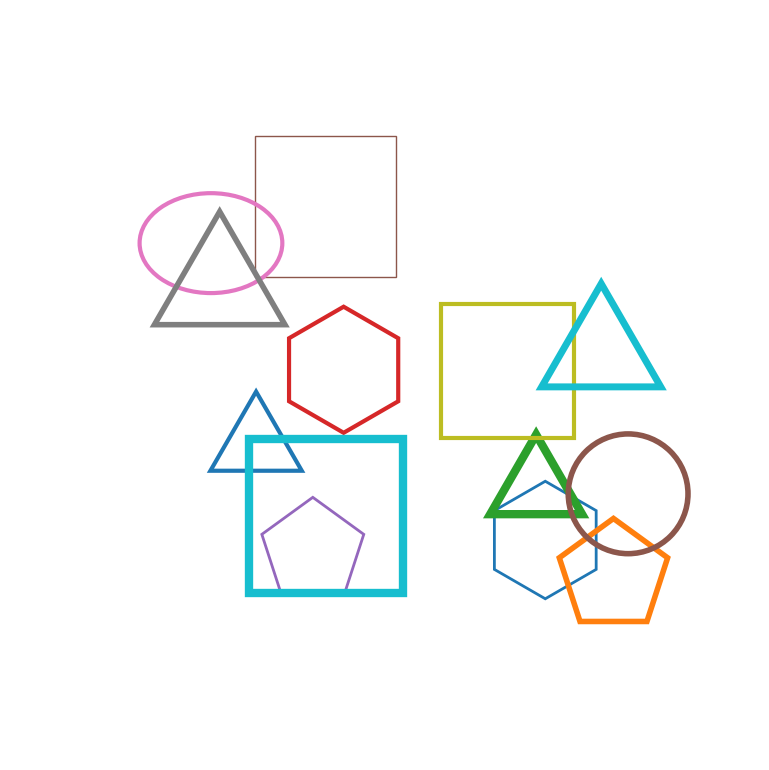[{"shape": "triangle", "thickness": 1.5, "radius": 0.34, "center": [0.333, 0.423]}, {"shape": "hexagon", "thickness": 1, "radius": 0.38, "center": [0.708, 0.299]}, {"shape": "pentagon", "thickness": 2, "radius": 0.37, "center": [0.797, 0.253]}, {"shape": "triangle", "thickness": 3, "radius": 0.34, "center": [0.696, 0.367]}, {"shape": "hexagon", "thickness": 1.5, "radius": 0.41, "center": [0.446, 0.52]}, {"shape": "pentagon", "thickness": 1, "radius": 0.35, "center": [0.406, 0.285]}, {"shape": "circle", "thickness": 2, "radius": 0.39, "center": [0.816, 0.359]}, {"shape": "square", "thickness": 0.5, "radius": 0.46, "center": [0.422, 0.732]}, {"shape": "oval", "thickness": 1.5, "radius": 0.46, "center": [0.274, 0.684]}, {"shape": "triangle", "thickness": 2, "radius": 0.49, "center": [0.285, 0.627]}, {"shape": "square", "thickness": 1.5, "radius": 0.43, "center": [0.659, 0.518]}, {"shape": "square", "thickness": 3, "radius": 0.5, "center": [0.423, 0.33]}, {"shape": "triangle", "thickness": 2.5, "radius": 0.45, "center": [0.781, 0.542]}]